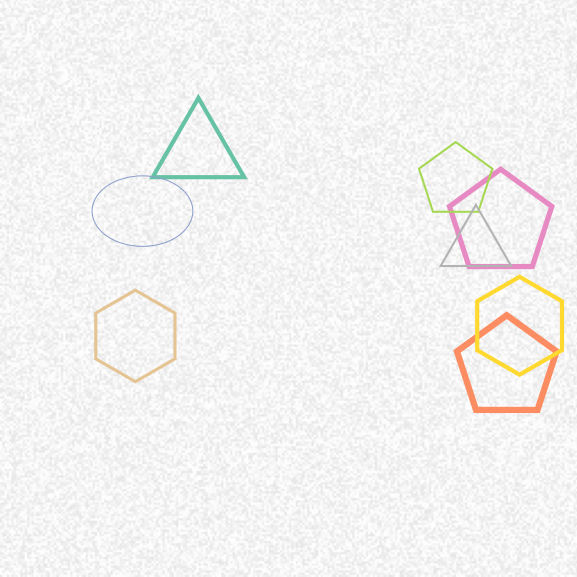[{"shape": "triangle", "thickness": 2, "radius": 0.46, "center": [0.344, 0.738]}, {"shape": "pentagon", "thickness": 3, "radius": 0.45, "center": [0.877, 0.363]}, {"shape": "oval", "thickness": 0.5, "radius": 0.44, "center": [0.247, 0.634]}, {"shape": "pentagon", "thickness": 2.5, "radius": 0.47, "center": [0.867, 0.613]}, {"shape": "pentagon", "thickness": 1, "radius": 0.33, "center": [0.789, 0.686]}, {"shape": "hexagon", "thickness": 2, "radius": 0.42, "center": [0.9, 0.435]}, {"shape": "hexagon", "thickness": 1.5, "radius": 0.4, "center": [0.234, 0.417]}, {"shape": "triangle", "thickness": 1, "radius": 0.35, "center": [0.824, 0.574]}]